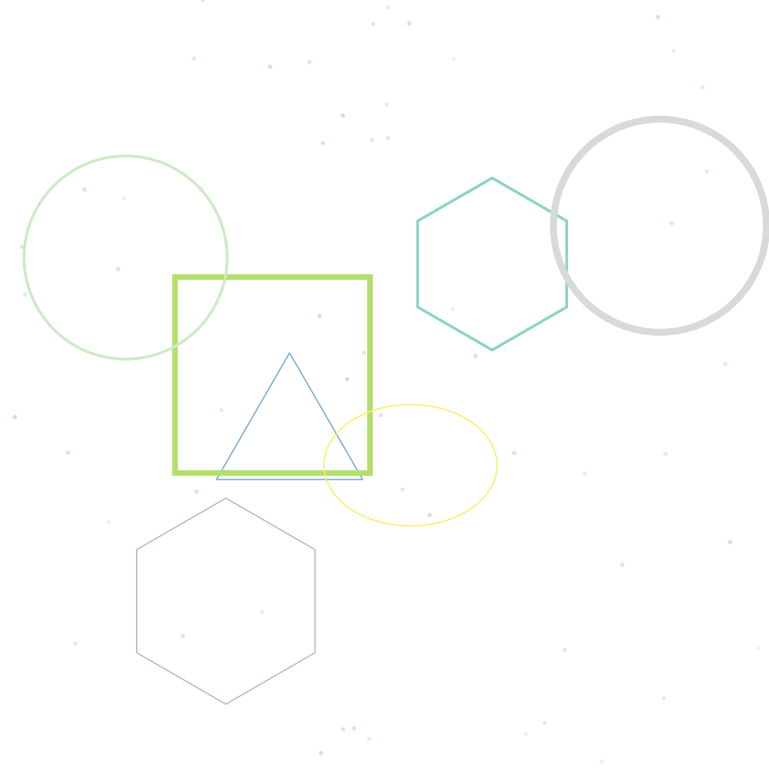[{"shape": "hexagon", "thickness": 1, "radius": 0.56, "center": [0.639, 0.657]}, {"shape": "hexagon", "thickness": 0.5, "radius": 0.67, "center": [0.293, 0.219]}, {"shape": "triangle", "thickness": 0.5, "radius": 0.55, "center": [0.376, 0.432]}, {"shape": "square", "thickness": 2, "radius": 0.64, "center": [0.354, 0.513]}, {"shape": "circle", "thickness": 2.5, "radius": 0.69, "center": [0.857, 0.707]}, {"shape": "circle", "thickness": 1, "radius": 0.66, "center": [0.163, 0.666]}, {"shape": "oval", "thickness": 0.5, "radius": 0.56, "center": [0.533, 0.396]}]